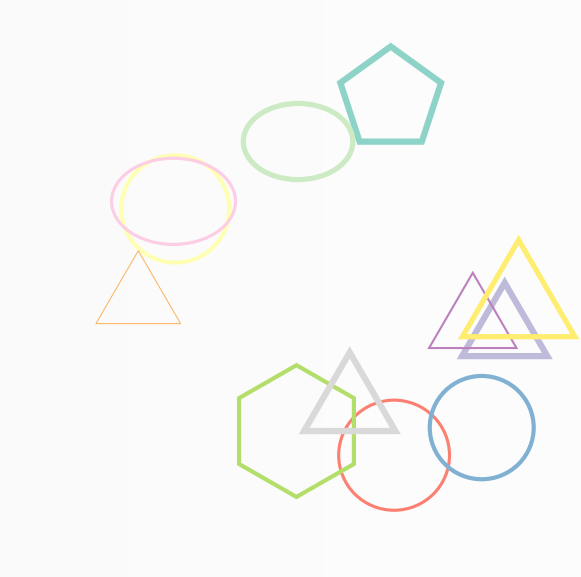[{"shape": "pentagon", "thickness": 3, "radius": 0.46, "center": [0.672, 0.828]}, {"shape": "circle", "thickness": 2, "radius": 0.46, "center": [0.301, 0.637]}, {"shape": "triangle", "thickness": 3, "radius": 0.42, "center": [0.868, 0.425]}, {"shape": "circle", "thickness": 1.5, "radius": 0.48, "center": [0.678, 0.211]}, {"shape": "circle", "thickness": 2, "radius": 0.45, "center": [0.829, 0.259]}, {"shape": "triangle", "thickness": 0.5, "radius": 0.42, "center": [0.238, 0.481]}, {"shape": "hexagon", "thickness": 2, "radius": 0.57, "center": [0.51, 0.253]}, {"shape": "oval", "thickness": 1.5, "radius": 0.53, "center": [0.299, 0.651]}, {"shape": "triangle", "thickness": 3, "radius": 0.45, "center": [0.602, 0.298]}, {"shape": "triangle", "thickness": 1, "radius": 0.43, "center": [0.813, 0.44]}, {"shape": "oval", "thickness": 2.5, "radius": 0.47, "center": [0.513, 0.754]}, {"shape": "triangle", "thickness": 2.5, "radius": 0.56, "center": [0.892, 0.472]}]